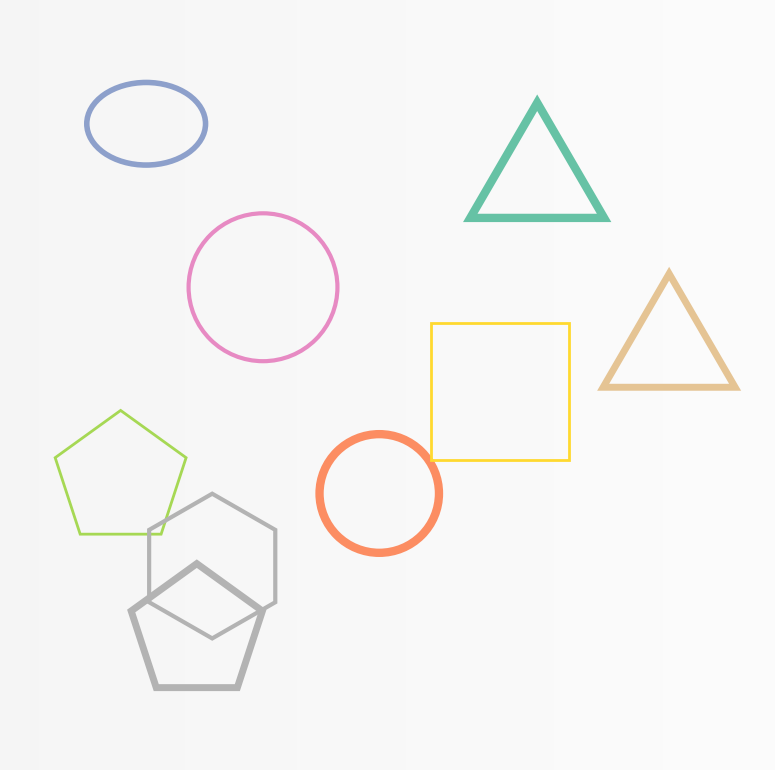[{"shape": "triangle", "thickness": 3, "radius": 0.5, "center": [0.693, 0.767]}, {"shape": "circle", "thickness": 3, "radius": 0.39, "center": [0.489, 0.359]}, {"shape": "oval", "thickness": 2, "radius": 0.38, "center": [0.189, 0.839]}, {"shape": "circle", "thickness": 1.5, "radius": 0.48, "center": [0.339, 0.627]}, {"shape": "pentagon", "thickness": 1, "radius": 0.44, "center": [0.156, 0.378]}, {"shape": "square", "thickness": 1, "radius": 0.45, "center": [0.645, 0.492]}, {"shape": "triangle", "thickness": 2.5, "radius": 0.49, "center": [0.863, 0.546]}, {"shape": "pentagon", "thickness": 2.5, "radius": 0.45, "center": [0.254, 0.179]}, {"shape": "hexagon", "thickness": 1.5, "radius": 0.47, "center": [0.274, 0.265]}]